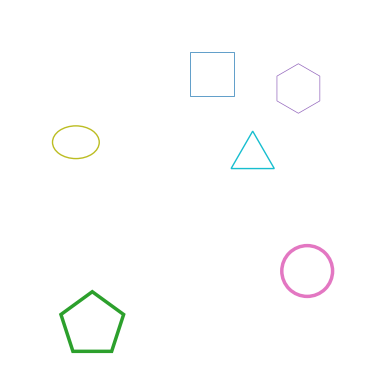[{"shape": "square", "thickness": 0.5, "radius": 0.29, "center": [0.551, 0.809]}, {"shape": "pentagon", "thickness": 2.5, "radius": 0.43, "center": [0.24, 0.157]}, {"shape": "hexagon", "thickness": 0.5, "radius": 0.32, "center": [0.775, 0.77]}, {"shape": "circle", "thickness": 2.5, "radius": 0.33, "center": [0.798, 0.296]}, {"shape": "oval", "thickness": 1, "radius": 0.3, "center": [0.197, 0.631]}, {"shape": "triangle", "thickness": 1, "radius": 0.32, "center": [0.656, 0.595]}]